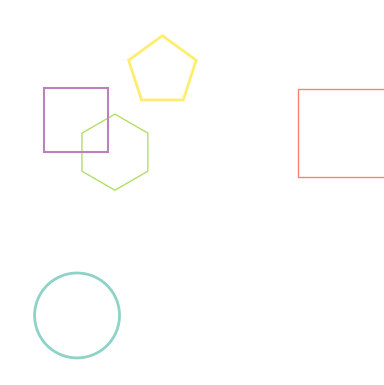[{"shape": "circle", "thickness": 2, "radius": 0.55, "center": [0.2, 0.181]}, {"shape": "square", "thickness": 1, "radius": 0.57, "center": [0.888, 0.654]}, {"shape": "hexagon", "thickness": 1, "radius": 0.49, "center": [0.298, 0.605]}, {"shape": "square", "thickness": 1.5, "radius": 0.42, "center": [0.198, 0.689]}, {"shape": "pentagon", "thickness": 2, "radius": 0.46, "center": [0.422, 0.815]}]